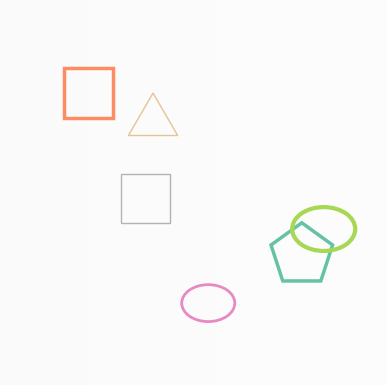[{"shape": "pentagon", "thickness": 2.5, "radius": 0.42, "center": [0.779, 0.338]}, {"shape": "square", "thickness": 2.5, "radius": 0.32, "center": [0.228, 0.758]}, {"shape": "oval", "thickness": 2, "radius": 0.34, "center": [0.537, 0.213]}, {"shape": "oval", "thickness": 3, "radius": 0.41, "center": [0.835, 0.405]}, {"shape": "triangle", "thickness": 1, "radius": 0.37, "center": [0.395, 0.685]}, {"shape": "square", "thickness": 1, "radius": 0.32, "center": [0.375, 0.485]}]